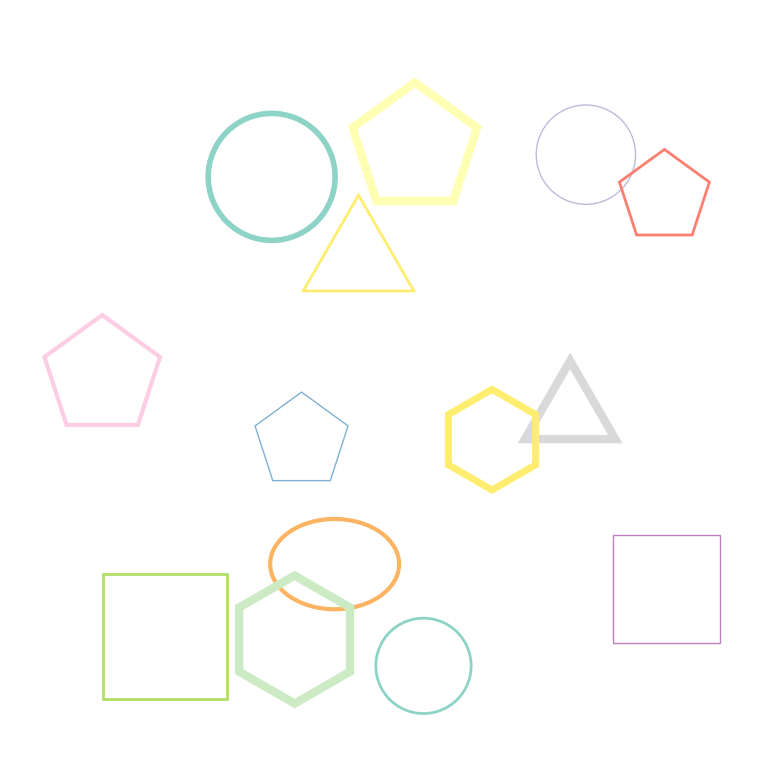[{"shape": "circle", "thickness": 1, "radius": 0.31, "center": [0.55, 0.135]}, {"shape": "circle", "thickness": 2, "radius": 0.41, "center": [0.353, 0.77]}, {"shape": "pentagon", "thickness": 3, "radius": 0.43, "center": [0.539, 0.808]}, {"shape": "circle", "thickness": 0.5, "radius": 0.32, "center": [0.761, 0.799]}, {"shape": "pentagon", "thickness": 1, "radius": 0.31, "center": [0.863, 0.745]}, {"shape": "pentagon", "thickness": 0.5, "radius": 0.32, "center": [0.392, 0.427]}, {"shape": "oval", "thickness": 1.5, "radius": 0.42, "center": [0.435, 0.267]}, {"shape": "square", "thickness": 1, "radius": 0.4, "center": [0.214, 0.174]}, {"shape": "pentagon", "thickness": 1.5, "radius": 0.39, "center": [0.133, 0.512]}, {"shape": "triangle", "thickness": 3, "radius": 0.34, "center": [0.74, 0.464]}, {"shape": "square", "thickness": 0.5, "radius": 0.35, "center": [0.866, 0.235]}, {"shape": "hexagon", "thickness": 3, "radius": 0.42, "center": [0.383, 0.169]}, {"shape": "hexagon", "thickness": 2.5, "radius": 0.33, "center": [0.639, 0.429]}, {"shape": "triangle", "thickness": 1, "radius": 0.41, "center": [0.466, 0.664]}]